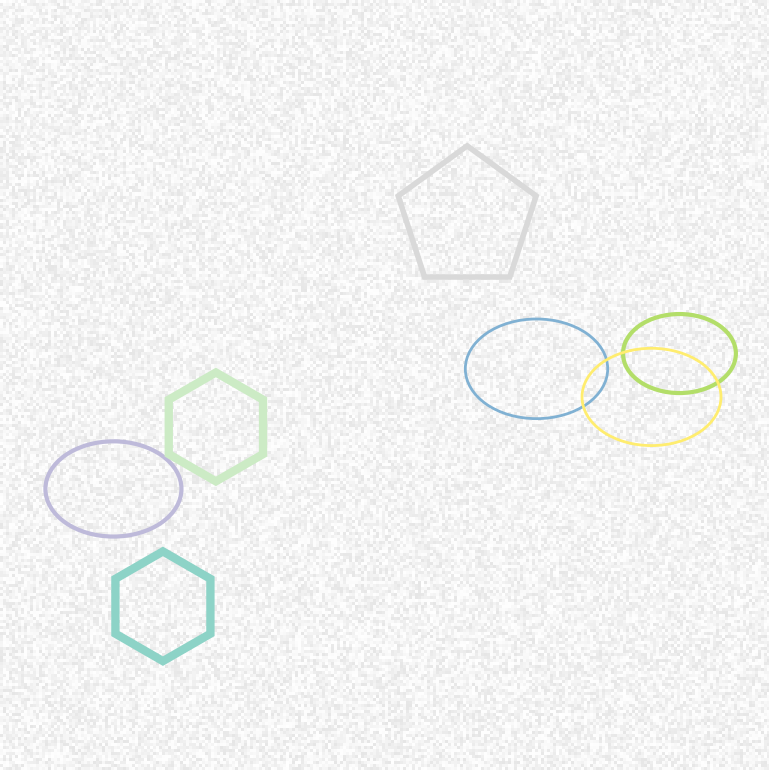[{"shape": "hexagon", "thickness": 3, "radius": 0.36, "center": [0.212, 0.213]}, {"shape": "oval", "thickness": 1.5, "radius": 0.44, "center": [0.147, 0.365]}, {"shape": "oval", "thickness": 1, "radius": 0.46, "center": [0.697, 0.521]}, {"shape": "oval", "thickness": 1.5, "radius": 0.37, "center": [0.882, 0.541]}, {"shape": "pentagon", "thickness": 2, "radius": 0.47, "center": [0.607, 0.716]}, {"shape": "hexagon", "thickness": 3, "radius": 0.35, "center": [0.28, 0.446]}, {"shape": "oval", "thickness": 1, "radius": 0.45, "center": [0.846, 0.484]}]